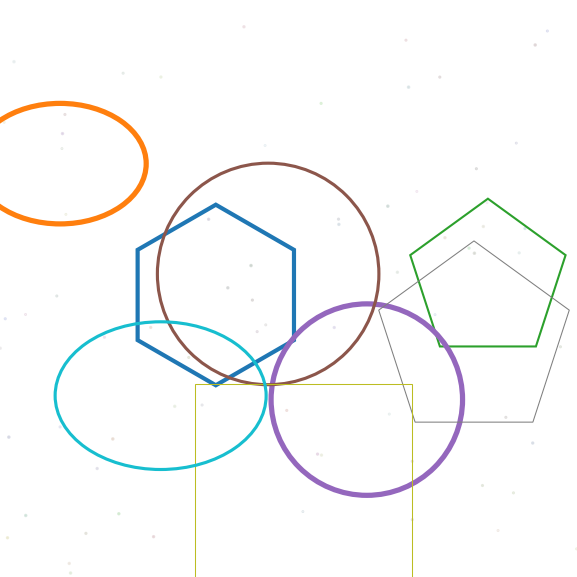[{"shape": "hexagon", "thickness": 2, "radius": 0.78, "center": [0.374, 0.488]}, {"shape": "oval", "thickness": 2.5, "radius": 0.75, "center": [0.104, 0.716]}, {"shape": "pentagon", "thickness": 1, "radius": 0.71, "center": [0.845, 0.514]}, {"shape": "circle", "thickness": 2.5, "radius": 0.83, "center": [0.635, 0.307]}, {"shape": "circle", "thickness": 1.5, "radius": 0.96, "center": [0.464, 0.525]}, {"shape": "pentagon", "thickness": 0.5, "radius": 0.87, "center": [0.821, 0.408]}, {"shape": "square", "thickness": 0.5, "radius": 0.94, "center": [0.526, 0.147]}, {"shape": "oval", "thickness": 1.5, "radius": 0.91, "center": [0.278, 0.314]}]